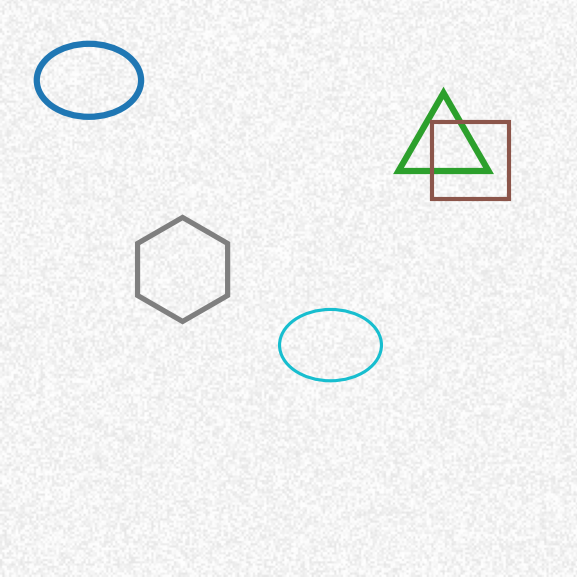[{"shape": "oval", "thickness": 3, "radius": 0.45, "center": [0.154, 0.86]}, {"shape": "triangle", "thickness": 3, "radius": 0.45, "center": [0.768, 0.748]}, {"shape": "square", "thickness": 2, "radius": 0.33, "center": [0.815, 0.721]}, {"shape": "hexagon", "thickness": 2.5, "radius": 0.45, "center": [0.316, 0.533]}, {"shape": "oval", "thickness": 1.5, "radius": 0.44, "center": [0.572, 0.402]}]